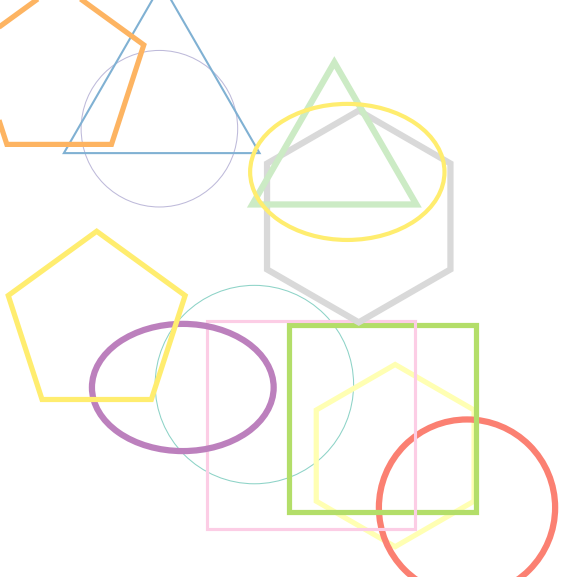[{"shape": "circle", "thickness": 0.5, "radius": 0.86, "center": [0.44, 0.333]}, {"shape": "hexagon", "thickness": 2.5, "radius": 0.79, "center": [0.684, 0.21]}, {"shape": "circle", "thickness": 0.5, "radius": 0.68, "center": [0.276, 0.776]}, {"shape": "circle", "thickness": 3, "radius": 0.76, "center": [0.809, 0.12]}, {"shape": "triangle", "thickness": 1, "radius": 0.98, "center": [0.28, 0.832]}, {"shape": "pentagon", "thickness": 2.5, "radius": 0.77, "center": [0.102, 0.874]}, {"shape": "square", "thickness": 2.5, "radius": 0.81, "center": [0.662, 0.275]}, {"shape": "square", "thickness": 1.5, "radius": 0.9, "center": [0.539, 0.263]}, {"shape": "hexagon", "thickness": 3, "radius": 0.92, "center": [0.621, 0.624]}, {"shape": "oval", "thickness": 3, "radius": 0.79, "center": [0.317, 0.328]}, {"shape": "triangle", "thickness": 3, "radius": 0.82, "center": [0.579, 0.727]}, {"shape": "oval", "thickness": 2, "radius": 0.84, "center": [0.601, 0.701]}, {"shape": "pentagon", "thickness": 2.5, "radius": 0.81, "center": [0.167, 0.438]}]